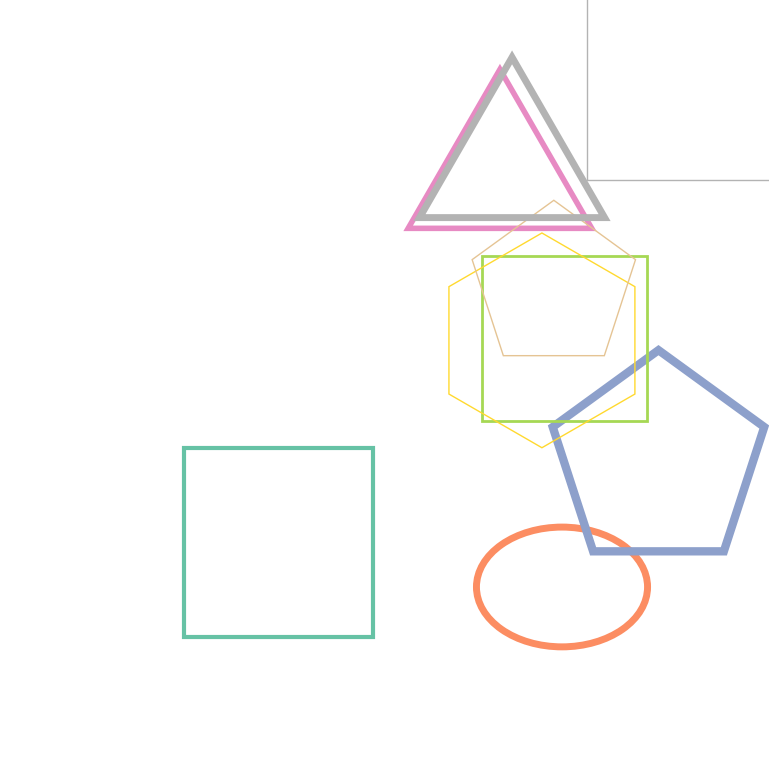[{"shape": "square", "thickness": 1.5, "radius": 0.61, "center": [0.362, 0.296]}, {"shape": "oval", "thickness": 2.5, "radius": 0.56, "center": [0.73, 0.238]}, {"shape": "pentagon", "thickness": 3, "radius": 0.72, "center": [0.855, 0.401]}, {"shape": "triangle", "thickness": 2, "radius": 0.69, "center": [0.649, 0.772]}, {"shape": "square", "thickness": 1, "radius": 0.54, "center": [0.734, 0.56]}, {"shape": "hexagon", "thickness": 0.5, "radius": 0.7, "center": [0.704, 0.558]}, {"shape": "pentagon", "thickness": 0.5, "radius": 0.56, "center": [0.719, 0.628]}, {"shape": "square", "thickness": 0.5, "radius": 0.6, "center": [0.882, 0.886]}, {"shape": "triangle", "thickness": 2.5, "radius": 0.69, "center": [0.665, 0.787]}]